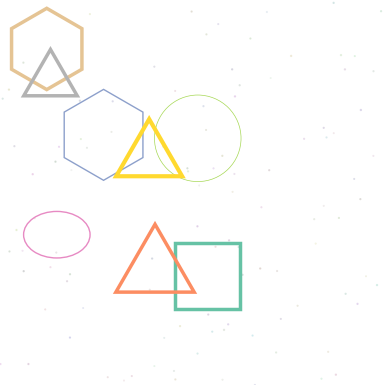[{"shape": "square", "thickness": 2.5, "radius": 0.43, "center": [0.539, 0.283]}, {"shape": "triangle", "thickness": 2.5, "radius": 0.59, "center": [0.403, 0.3]}, {"shape": "hexagon", "thickness": 1, "radius": 0.59, "center": [0.269, 0.65]}, {"shape": "oval", "thickness": 1, "radius": 0.43, "center": [0.148, 0.39]}, {"shape": "circle", "thickness": 0.5, "radius": 0.56, "center": [0.514, 0.641]}, {"shape": "triangle", "thickness": 3, "radius": 0.49, "center": [0.387, 0.592]}, {"shape": "hexagon", "thickness": 2.5, "radius": 0.53, "center": [0.121, 0.873]}, {"shape": "triangle", "thickness": 2.5, "radius": 0.4, "center": [0.131, 0.791]}]